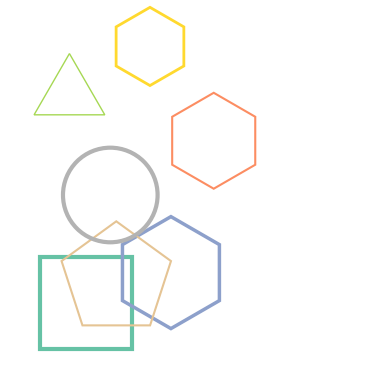[{"shape": "square", "thickness": 3, "radius": 0.6, "center": [0.223, 0.212]}, {"shape": "hexagon", "thickness": 1.5, "radius": 0.62, "center": [0.555, 0.634]}, {"shape": "hexagon", "thickness": 2.5, "radius": 0.73, "center": [0.444, 0.292]}, {"shape": "triangle", "thickness": 1, "radius": 0.53, "center": [0.18, 0.755]}, {"shape": "hexagon", "thickness": 2, "radius": 0.51, "center": [0.39, 0.879]}, {"shape": "pentagon", "thickness": 1.5, "radius": 0.75, "center": [0.302, 0.276]}, {"shape": "circle", "thickness": 3, "radius": 0.61, "center": [0.286, 0.494]}]